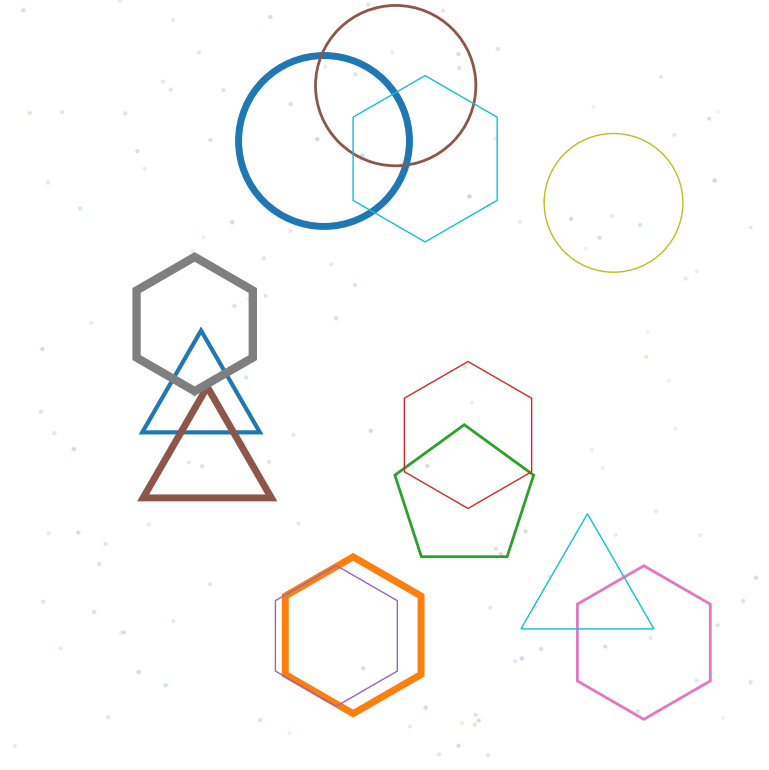[{"shape": "triangle", "thickness": 1.5, "radius": 0.44, "center": [0.261, 0.483]}, {"shape": "circle", "thickness": 2.5, "radius": 0.55, "center": [0.421, 0.817]}, {"shape": "hexagon", "thickness": 2.5, "radius": 0.51, "center": [0.459, 0.175]}, {"shape": "pentagon", "thickness": 1, "radius": 0.47, "center": [0.603, 0.354]}, {"shape": "hexagon", "thickness": 0.5, "radius": 0.48, "center": [0.608, 0.435]}, {"shape": "hexagon", "thickness": 0.5, "radius": 0.46, "center": [0.437, 0.174]}, {"shape": "circle", "thickness": 1, "radius": 0.52, "center": [0.514, 0.889]}, {"shape": "triangle", "thickness": 2.5, "radius": 0.48, "center": [0.269, 0.401]}, {"shape": "hexagon", "thickness": 1, "radius": 0.5, "center": [0.836, 0.166]}, {"shape": "hexagon", "thickness": 3, "radius": 0.44, "center": [0.253, 0.579]}, {"shape": "circle", "thickness": 0.5, "radius": 0.45, "center": [0.797, 0.737]}, {"shape": "hexagon", "thickness": 0.5, "radius": 0.54, "center": [0.552, 0.794]}, {"shape": "triangle", "thickness": 0.5, "radius": 0.5, "center": [0.763, 0.233]}]